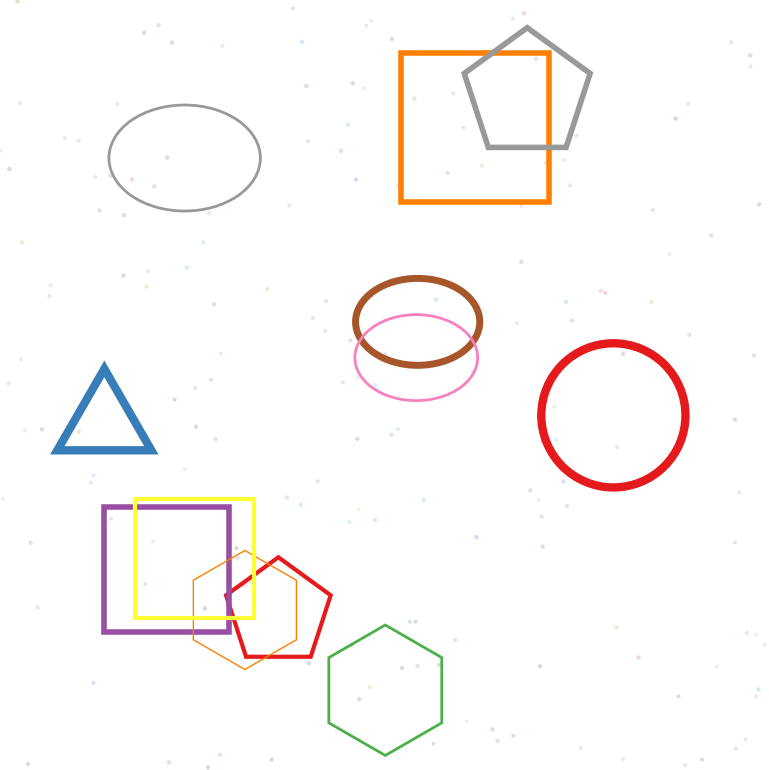[{"shape": "circle", "thickness": 3, "radius": 0.47, "center": [0.797, 0.461]}, {"shape": "pentagon", "thickness": 1.5, "radius": 0.36, "center": [0.362, 0.205]}, {"shape": "triangle", "thickness": 3, "radius": 0.35, "center": [0.136, 0.45]}, {"shape": "hexagon", "thickness": 1, "radius": 0.42, "center": [0.5, 0.104]}, {"shape": "square", "thickness": 2, "radius": 0.41, "center": [0.216, 0.26]}, {"shape": "hexagon", "thickness": 0.5, "radius": 0.39, "center": [0.318, 0.208]}, {"shape": "square", "thickness": 2, "radius": 0.48, "center": [0.617, 0.834]}, {"shape": "square", "thickness": 1.5, "radius": 0.39, "center": [0.253, 0.274]}, {"shape": "oval", "thickness": 2.5, "radius": 0.4, "center": [0.542, 0.582]}, {"shape": "oval", "thickness": 1, "radius": 0.4, "center": [0.541, 0.536]}, {"shape": "pentagon", "thickness": 2, "radius": 0.43, "center": [0.685, 0.878]}, {"shape": "oval", "thickness": 1, "radius": 0.49, "center": [0.24, 0.795]}]